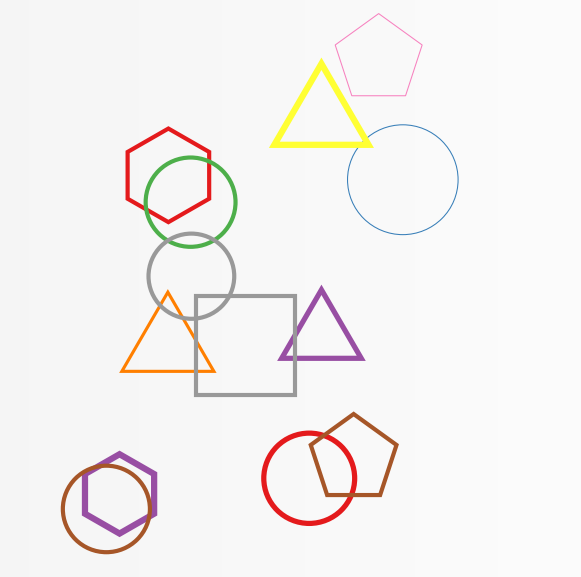[{"shape": "circle", "thickness": 2.5, "radius": 0.39, "center": [0.532, 0.171]}, {"shape": "hexagon", "thickness": 2, "radius": 0.41, "center": [0.29, 0.696]}, {"shape": "circle", "thickness": 0.5, "radius": 0.48, "center": [0.693, 0.688]}, {"shape": "circle", "thickness": 2, "radius": 0.39, "center": [0.328, 0.649]}, {"shape": "hexagon", "thickness": 3, "radius": 0.34, "center": [0.206, 0.144]}, {"shape": "triangle", "thickness": 2.5, "radius": 0.4, "center": [0.553, 0.418]}, {"shape": "triangle", "thickness": 1.5, "radius": 0.46, "center": [0.289, 0.402]}, {"shape": "triangle", "thickness": 3, "radius": 0.47, "center": [0.553, 0.795]}, {"shape": "circle", "thickness": 2, "radius": 0.37, "center": [0.183, 0.118]}, {"shape": "pentagon", "thickness": 2, "radius": 0.39, "center": [0.608, 0.205]}, {"shape": "pentagon", "thickness": 0.5, "radius": 0.39, "center": [0.651, 0.897]}, {"shape": "square", "thickness": 2, "radius": 0.43, "center": [0.422, 0.4]}, {"shape": "circle", "thickness": 2, "radius": 0.37, "center": [0.329, 0.521]}]